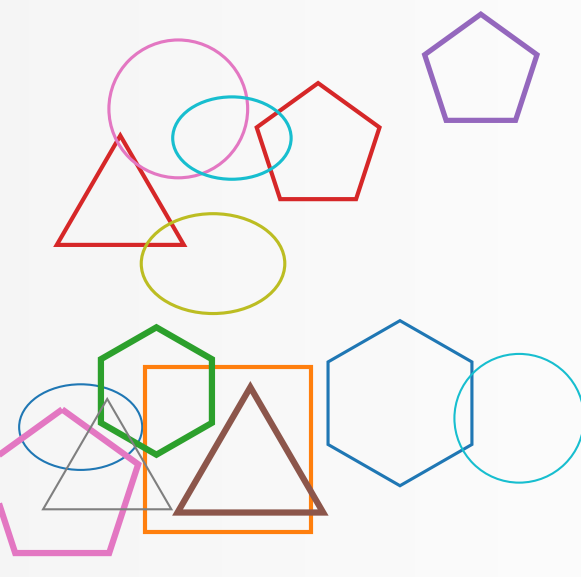[{"shape": "hexagon", "thickness": 1.5, "radius": 0.71, "center": [0.688, 0.301]}, {"shape": "oval", "thickness": 1, "radius": 0.53, "center": [0.139, 0.26]}, {"shape": "square", "thickness": 2, "radius": 0.71, "center": [0.393, 0.221]}, {"shape": "hexagon", "thickness": 3, "radius": 0.55, "center": [0.269, 0.322]}, {"shape": "triangle", "thickness": 2, "radius": 0.63, "center": [0.207, 0.638]}, {"shape": "pentagon", "thickness": 2, "radius": 0.56, "center": [0.547, 0.744]}, {"shape": "pentagon", "thickness": 2.5, "radius": 0.51, "center": [0.827, 0.873]}, {"shape": "triangle", "thickness": 3, "radius": 0.72, "center": [0.431, 0.184]}, {"shape": "pentagon", "thickness": 3, "radius": 0.69, "center": [0.107, 0.153]}, {"shape": "circle", "thickness": 1.5, "radius": 0.6, "center": [0.307, 0.811]}, {"shape": "triangle", "thickness": 1, "radius": 0.64, "center": [0.184, 0.181]}, {"shape": "oval", "thickness": 1.5, "radius": 0.62, "center": [0.366, 0.543]}, {"shape": "circle", "thickness": 1, "radius": 0.56, "center": [0.893, 0.275]}, {"shape": "oval", "thickness": 1.5, "radius": 0.51, "center": [0.399, 0.76]}]